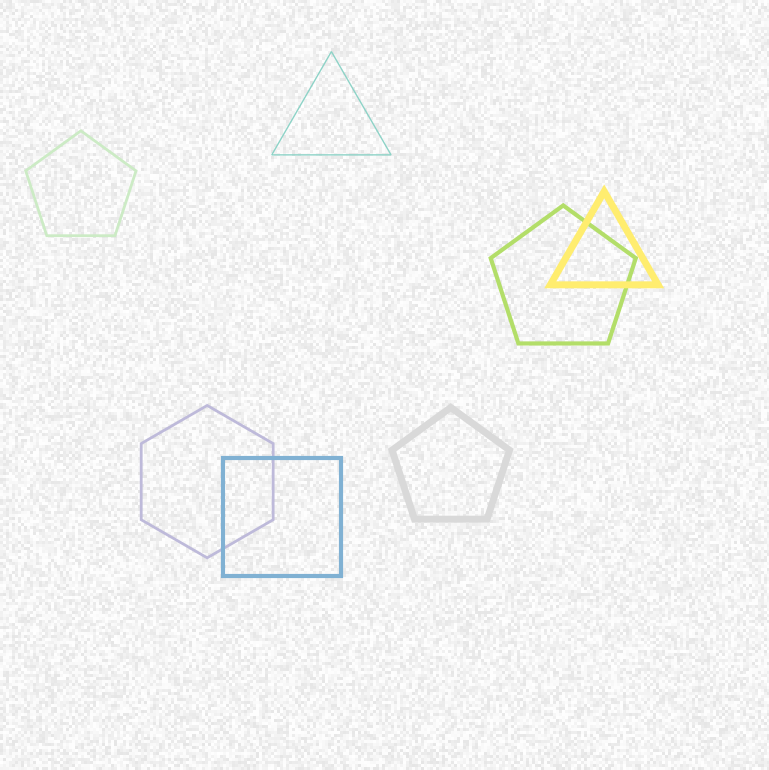[{"shape": "triangle", "thickness": 0.5, "radius": 0.45, "center": [0.43, 0.844]}, {"shape": "hexagon", "thickness": 1, "radius": 0.49, "center": [0.269, 0.374]}, {"shape": "square", "thickness": 1.5, "radius": 0.38, "center": [0.366, 0.329]}, {"shape": "pentagon", "thickness": 1.5, "radius": 0.5, "center": [0.731, 0.634]}, {"shape": "pentagon", "thickness": 2.5, "radius": 0.4, "center": [0.585, 0.391]}, {"shape": "pentagon", "thickness": 1, "radius": 0.38, "center": [0.105, 0.755]}, {"shape": "triangle", "thickness": 2.5, "radius": 0.4, "center": [0.785, 0.671]}]